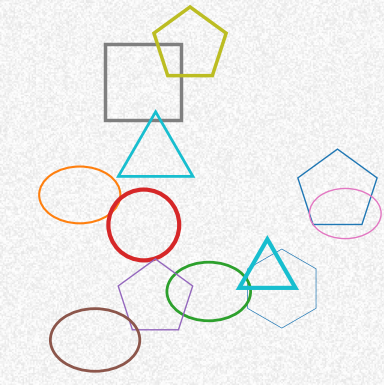[{"shape": "pentagon", "thickness": 1, "radius": 0.54, "center": [0.877, 0.504]}, {"shape": "hexagon", "thickness": 0.5, "radius": 0.51, "center": [0.732, 0.25]}, {"shape": "oval", "thickness": 1.5, "radius": 0.53, "center": [0.207, 0.494]}, {"shape": "oval", "thickness": 2, "radius": 0.54, "center": [0.542, 0.243]}, {"shape": "circle", "thickness": 3, "radius": 0.46, "center": [0.374, 0.416]}, {"shape": "pentagon", "thickness": 1, "radius": 0.51, "center": [0.404, 0.226]}, {"shape": "oval", "thickness": 2, "radius": 0.58, "center": [0.247, 0.117]}, {"shape": "oval", "thickness": 1, "radius": 0.47, "center": [0.897, 0.445]}, {"shape": "square", "thickness": 2.5, "radius": 0.49, "center": [0.372, 0.787]}, {"shape": "pentagon", "thickness": 2.5, "radius": 0.49, "center": [0.494, 0.883]}, {"shape": "triangle", "thickness": 3, "radius": 0.42, "center": [0.694, 0.294]}, {"shape": "triangle", "thickness": 2, "radius": 0.56, "center": [0.404, 0.598]}]